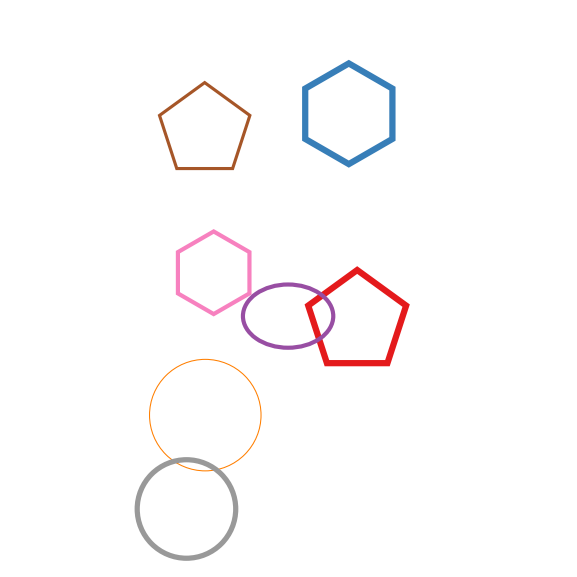[{"shape": "pentagon", "thickness": 3, "radius": 0.45, "center": [0.618, 0.442]}, {"shape": "hexagon", "thickness": 3, "radius": 0.44, "center": [0.604, 0.802]}, {"shape": "oval", "thickness": 2, "radius": 0.39, "center": [0.499, 0.452]}, {"shape": "circle", "thickness": 0.5, "radius": 0.48, "center": [0.355, 0.28]}, {"shape": "pentagon", "thickness": 1.5, "radius": 0.41, "center": [0.354, 0.774]}, {"shape": "hexagon", "thickness": 2, "radius": 0.36, "center": [0.37, 0.527]}, {"shape": "circle", "thickness": 2.5, "radius": 0.43, "center": [0.323, 0.118]}]